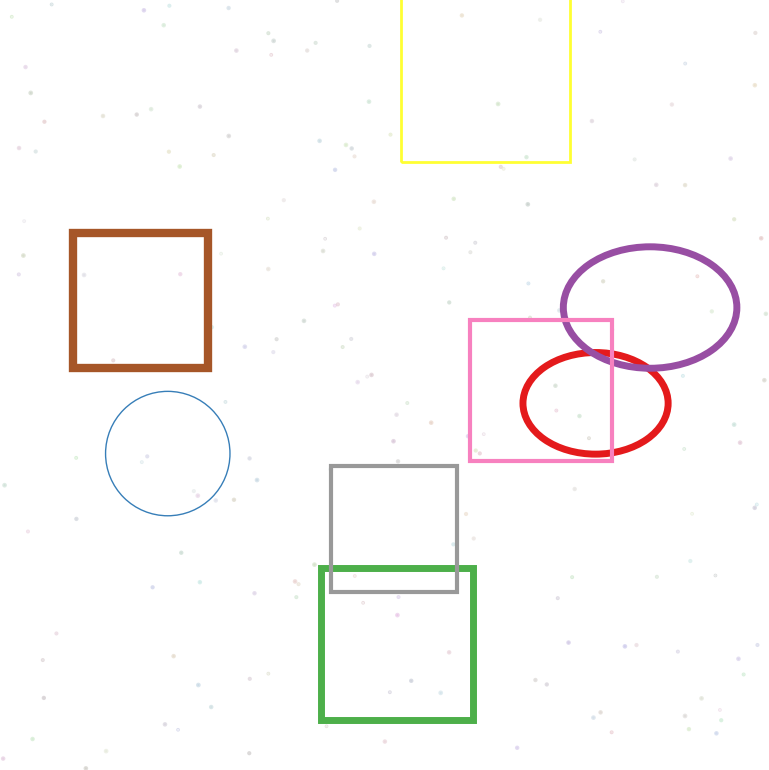[{"shape": "oval", "thickness": 2.5, "radius": 0.47, "center": [0.773, 0.476]}, {"shape": "circle", "thickness": 0.5, "radius": 0.4, "center": [0.218, 0.411]}, {"shape": "square", "thickness": 2.5, "radius": 0.49, "center": [0.516, 0.164]}, {"shape": "oval", "thickness": 2.5, "radius": 0.56, "center": [0.844, 0.601]}, {"shape": "square", "thickness": 1, "radius": 0.55, "center": [0.63, 0.9]}, {"shape": "square", "thickness": 3, "radius": 0.44, "center": [0.182, 0.61]}, {"shape": "square", "thickness": 1.5, "radius": 0.46, "center": [0.703, 0.493]}, {"shape": "square", "thickness": 1.5, "radius": 0.41, "center": [0.512, 0.313]}]